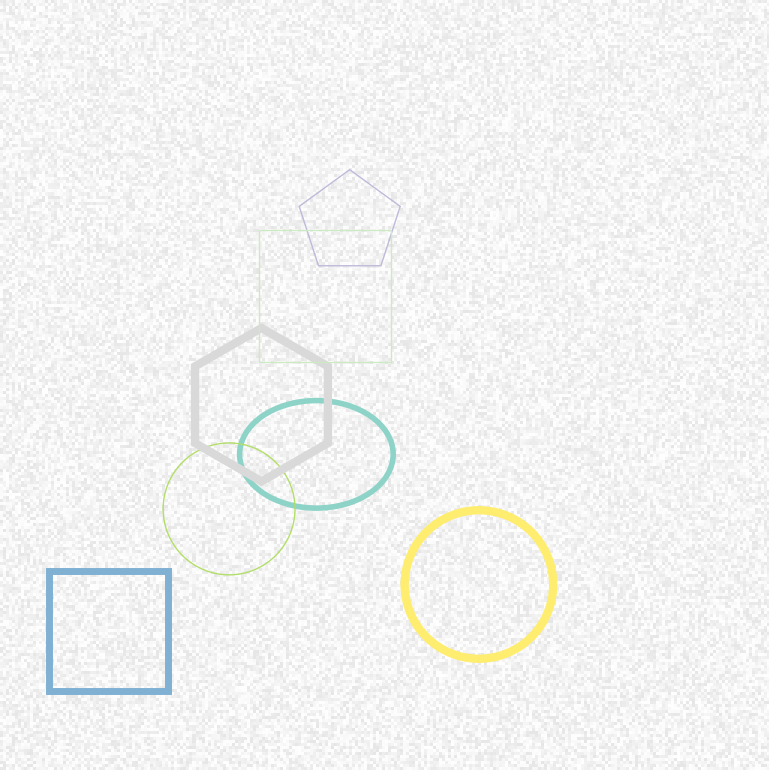[{"shape": "oval", "thickness": 2, "radius": 0.5, "center": [0.411, 0.41]}, {"shape": "pentagon", "thickness": 0.5, "radius": 0.34, "center": [0.454, 0.711]}, {"shape": "square", "thickness": 2.5, "radius": 0.39, "center": [0.141, 0.18]}, {"shape": "circle", "thickness": 0.5, "radius": 0.43, "center": [0.297, 0.339]}, {"shape": "hexagon", "thickness": 3, "radius": 0.5, "center": [0.34, 0.474]}, {"shape": "square", "thickness": 0.5, "radius": 0.43, "center": [0.422, 0.615]}, {"shape": "circle", "thickness": 3, "radius": 0.48, "center": [0.622, 0.241]}]